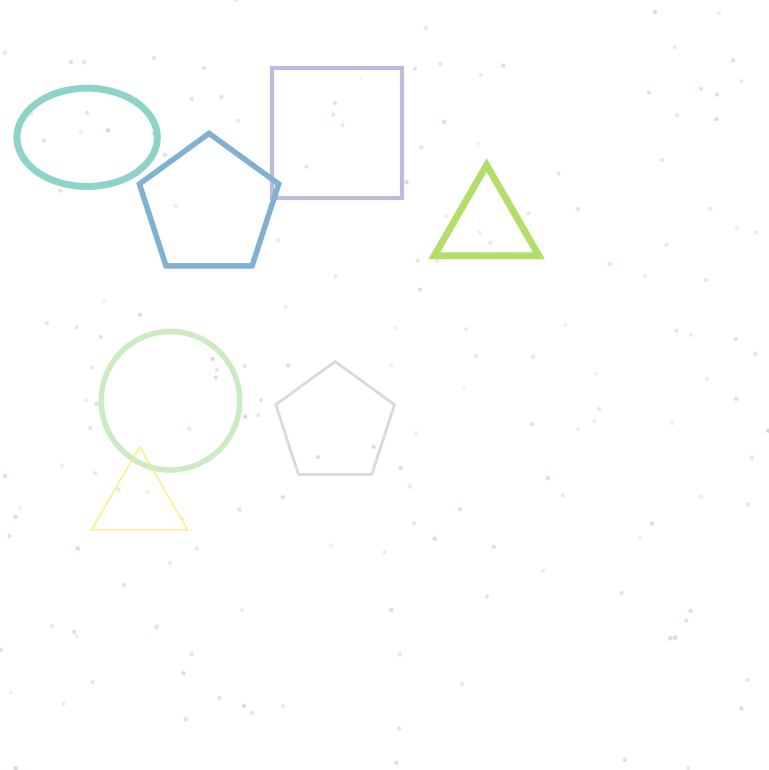[{"shape": "oval", "thickness": 2.5, "radius": 0.46, "center": [0.113, 0.822]}, {"shape": "square", "thickness": 1.5, "radius": 0.42, "center": [0.438, 0.827]}, {"shape": "pentagon", "thickness": 2, "radius": 0.48, "center": [0.271, 0.732]}, {"shape": "triangle", "thickness": 2.5, "radius": 0.39, "center": [0.632, 0.707]}, {"shape": "pentagon", "thickness": 1, "radius": 0.41, "center": [0.435, 0.449]}, {"shape": "circle", "thickness": 2, "radius": 0.45, "center": [0.221, 0.48]}, {"shape": "triangle", "thickness": 0.5, "radius": 0.36, "center": [0.181, 0.348]}]